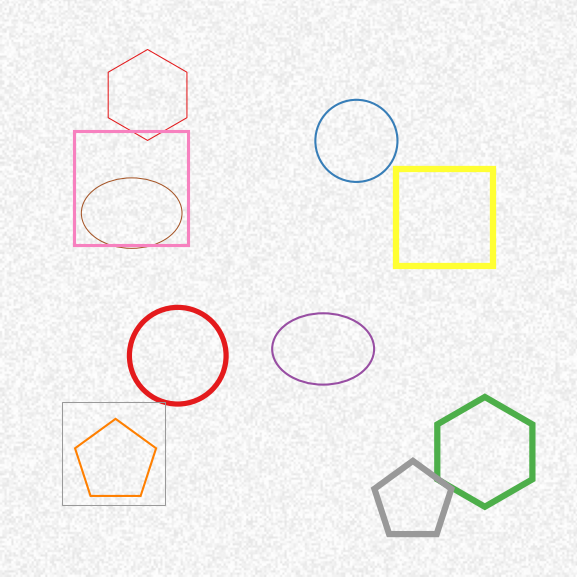[{"shape": "hexagon", "thickness": 0.5, "radius": 0.39, "center": [0.256, 0.835]}, {"shape": "circle", "thickness": 2.5, "radius": 0.42, "center": [0.308, 0.383]}, {"shape": "circle", "thickness": 1, "radius": 0.36, "center": [0.617, 0.755]}, {"shape": "hexagon", "thickness": 3, "radius": 0.48, "center": [0.84, 0.217]}, {"shape": "oval", "thickness": 1, "radius": 0.44, "center": [0.56, 0.395]}, {"shape": "pentagon", "thickness": 1, "radius": 0.37, "center": [0.2, 0.2]}, {"shape": "square", "thickness": 3, "radius": 0.42, "center": [0.77, 0.622]}, {"shape": "oval", "thickness": 0.5, "radius": 0.44, "center": [0.228, 0.63]}, {"shape": "square", "thickness": 1.5, "radius": 0.49, "center": [0.227, 0.674]}, {"shape": "pentagon", "thickness": 3, "radius": 0.35, "center": [0.715, 0.131]}, {"shape": "square", "thickness": 0.5, "radius": 0.45, "center": [0.196, 0.215]}]